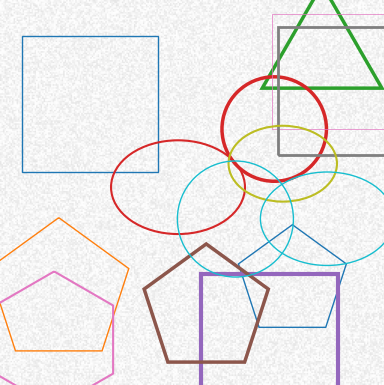[{"shape": "square", "thickness": 1, "radius": 0.88, "center": [0.234, 0.73]}, {"shape": "pentagon", "thickness": 1, "radius": 0.74, "center": [0.759, 0.269]}, {"shape": "pentagon", "thickness": 1, "radius": 0.96, "center": [0.153, 0.243]}, {"shape": "triangle", "thickness": 2.5, "radius": 0.9, "center": [0.837, 0.861]}, {"shape": "circle", "thickness": 2.5, "radius": 0.68, "center": [0.712, 0.665]}, {"shape": "oval", "thickness": 1.5, "radius": 0.87, "center": [0.462, 0.514]}, {"shape": "square", "thickness": 3, "radius": 0.89, "center": [0.699, 0.11]}, {"shape": "pentagon", "thickness": 2.5, "radius": 0.85, "center": [0.536, 0.197]}, {"shape": "hexagon", "thickness": 1.5, "radius": 0.88, "center": [0.141, 0.118]}, {"shape": "square", "thickness": 0.5, "radius": 0.74, "center": [0.856, 0.815]}, {"shape": "square", "thickness": 2, "radius": 0.83, "center": [0.887, 0.765]}, {"shape": "oval", "thickness": 1.5, "radius": 0.7, "center": [0.734, 0.575]}, {"shape": "oval", "thickness": 1, "radius": 0.87, "center": [0.85, 0.432]}, {"shape": "circle", "thickness": 1, "radius": 0.75, "center": [0.611, 0.431]}]